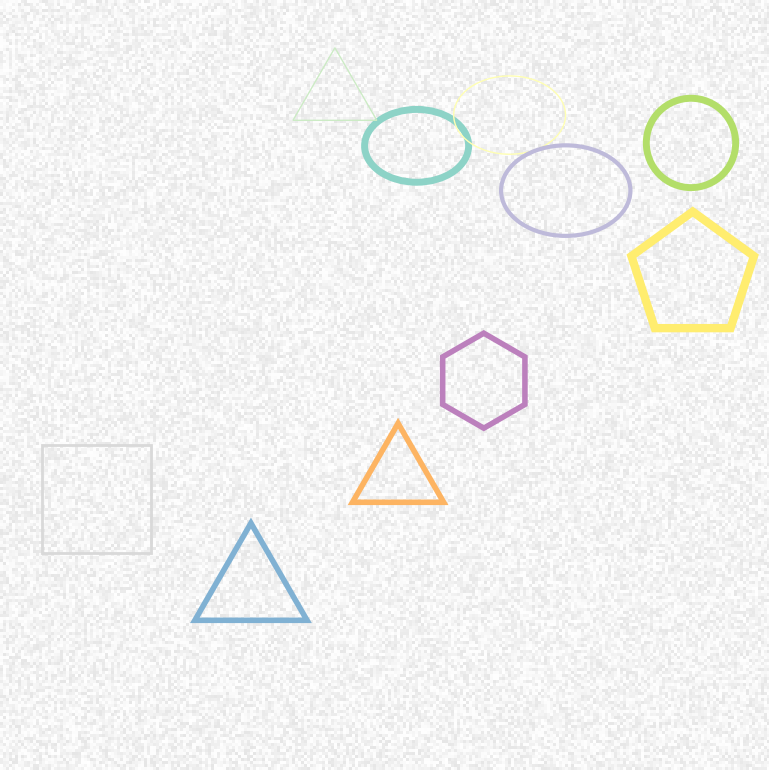[{"shape": "oval", "thickness": 2.5, "radius": 0.34, "center": [0.541, 0.811]}, {"shape": "oval", "thickness": 0.5, "radius": 0.36, "center": [0.662, 0.851]}, {"shape": "oval", "thickness": 1.5, "radius": 0.42, "center": [0.735, 0.752]}, {"shape": "triangle", "thickness": 2, "radius": 0.42, "center": [0.326, 0.236]}, {"shape": "triangle", "thickness": 2, "radius": 0.34, "center": [0.517, 0.382]}, {"shape": "circle", "thickness": 2.5, "radius": 0.29, "center": [0.897, 0.814]}, {"shape": "square", "thickness": 1, "radius": 0.35, "center": [0.126, 0.352]}, {"shape": "hexagon", "thickness": 2, "radius": 0.31, "center": [0.628, 0.506]}, {"shape": "triangle", "thickness": 0.5, "radius": 0.31, "center": [0.435, 0.875]}, {"shape": "pentagon", "thickness": 3, "radius": 0.42, "center": [0.9, 0.642]}]